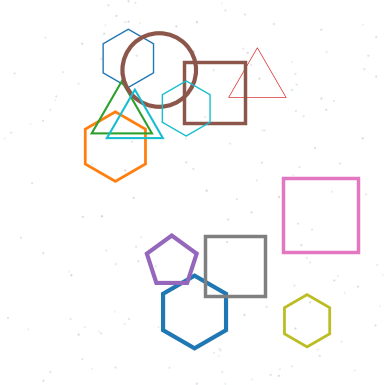[{"shape": "hexagon", "thickness": 3, "radius": 0.47, "center": [0.505, 0.19]}, {"shape": "hexagon", "thickness": 1, "radius": 0.38, "center": [0.333, 0.849]}, {"shape": "hexagon", "thickness": 2, "radius": 0.45, "center": [0.3, 0.619]}, {"shape": "triangle", "thickness": 1.5, "radius": 0.45, "center": [0.316, 0.699]}, {"shape": "triangle", "thickness": 0.5, "radius": 0.43, "center": [0.668, 0.79]}, {"shape": "pentagon", "thickness": 3, "radius": 0.34, "center": [0.446, 0.32]}, {"shape": "circle", "thickness": 3, "radius": 0.48, "center": [0.414, 0.818]}, {"shape": "square", "thickness": 2.5, "radius": 0.39, "center": [0.557, 0.759]}, {"shape": "square", "thickness": 2.5, "radius": 0.48, "center": [0.833, 0.442]}, {"shape": "square", "thickness": 2.5, "radius": 0.39, "center": [0.611, 0.31]}, {"shape": "hexagon", "thickness": 2, "radius": 0.34, "center": [0.798, 0.167]}, {"shape": "hexagon", "thickness": 1, "radius": 0.36, "center": [0.484, 0.718]}, {"shape": "triangle", "thickness": 1.5, "radius": 0.42, "center": [0.35, 0.683]}]